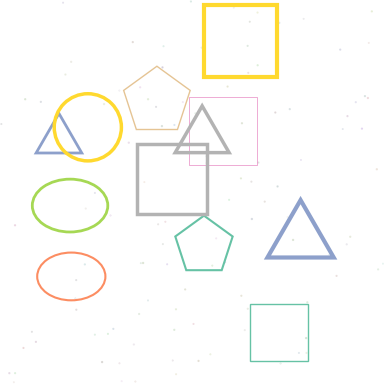[{"shape": "pentagon", "thickness": 1.5, "radius": 0.39, "center": [0.53, 0.362]}, {"shape": "square", "thickness": 1, "radius": 0.37, "center": [0.725, 0.136]}, {"shape": "oval", "thickness": 1.5, "radius": 0.44, "center": [0.185, 0.282]}, {"shape": "triangle", "thickness": 3, "radius": 0.5, "center": [0.781, 0.381]}, {"shape": "triangle", "thickness": 2, "radius": 0.34, "center": [0.153, 0.637]}, {"shape": "square", "thickness": 0.5, "radius": 0.44, "center": [0.579, 0.659]}, {"shape": "oval", "thickness": 2, "radius": 0.49, "center": [0.182, 0.466]}, {"shape": "circle", "thickness": 2.5, "radius": 0.44, "center": [0.228, 0.669]}, {"shape": "square", "thickness": 3, "radius": 0.47, "center": [0.625, 0.894]}, {"shape": "pentagon", "thickness": 1, "radius": 0.45, "center": [0.408, 0.737]}, {"shape": "square", "thickness": 2.5, "radius": 0.45, "center": [0.447, 0.535]}, {"shape": "triangle", "thickness": 2.5, "radius": 0.4, "center": [0.525, 0.644]}]